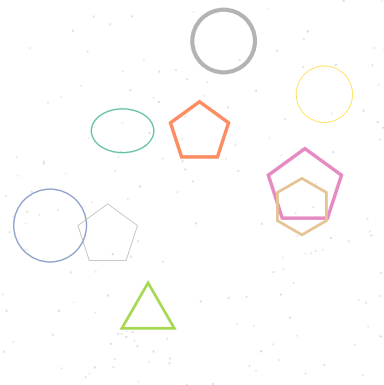[{"shape": "oval", "thickness": 1, "radius": 0.41, "center": [0.318, 0.66]}, {"shape": "pentagon", "thickness": 2.5, "radius": 0.4, "center": [0.518, 0.657]}, {"shape": "circle", "thickness": 1, "radius": 0.47, "center": [0.13, 0.414]}, {"shape": "pentagon", "thickness": 2.5, "radius": 0.5, "center": [0.792, 0.514]}, {"shape": "triangle", "thickness": 2, "radius": 0.39, "center": [0.385, 0.187]}, {"shape": "circle", "thickness": 0.5, "radius": 0.37, "center": [0.843, 0.755]}, {"shape": "hexagon", "thickness": 2, "radius": 0.37, "center": [0.784, 0.463]}, {"shape": "pentagon", "thickness": 0.5, "radius": 0.41, "center": [0.28, 0.389]}, {"shape": "circle", "thickness": 3, "radius": 0.41, "center": [0.581, 0.893]}]